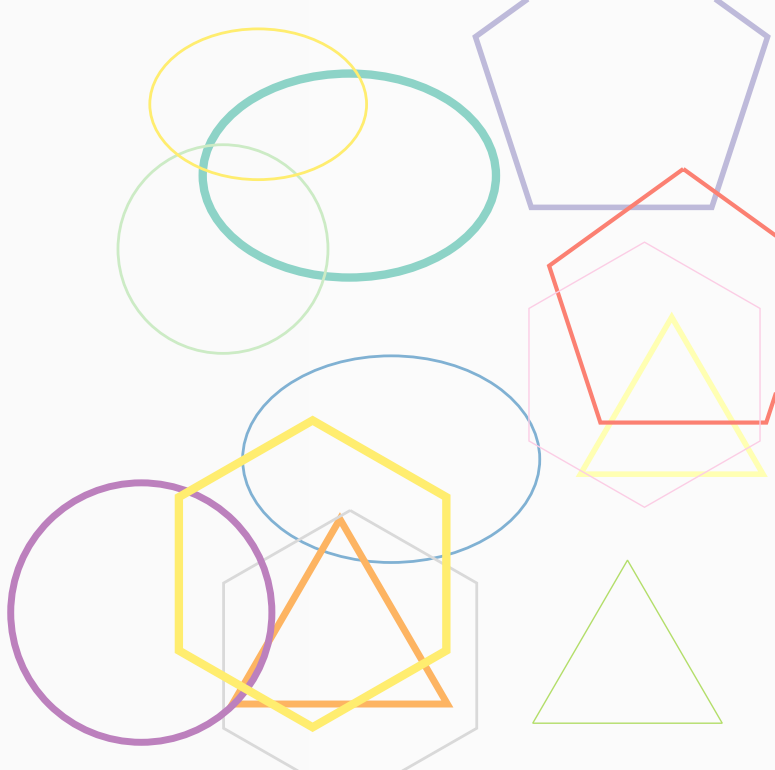[{"shape": "oval", "thickness": 3, "radius": 0.95, "center": [0.451, 0.772]}, {"shape": "triangle", "thickness": 2, "radius": 0.68, "center": [0.867, 0.452]}, {"shape": "pentagon", "thickness": 2, "radius": 0.99, "center": [0.802, 0.891]}, {"shape": "pentagon", "thickness": 1.5, "radius": 0.91, "center": [0.882, 0.599]}, {"shape": "oval", "thickness": 1, "radius": 0.96, "center": [0.505, 0.404]}, {"shape": "triangle", "thickness": 2.5, "radius": 0.8, "center": [0.439, 0.166]}, {"shape": "triangle", "thickness": 0.5, "radius": 0.71, "center": [0.81, 0.131]}, {"shape": "hexagon", "thickness": 0.5, "radius": 0.86, "center": [0.832, 0.513]}, {"shape": "hexagon", "thickness": 1, "radius": 0.94, "center": [0.452, 0.149]}, {"shape": "circle", "thickness": 2.5, "radius": 0.84, "center": [0.182, 0.204]}, {"shape": "circle", "thickness": 1, "radius": 0.68, "center": [0.288, 0.677]}, {"shape": "oval", "thickness": 1, "radius": 0.7, "center": [0.333, 0.865]}, {"shape": "hexagon", "thickness": 3, "radius": 1.0, "center": [0.403, 0.255]}]